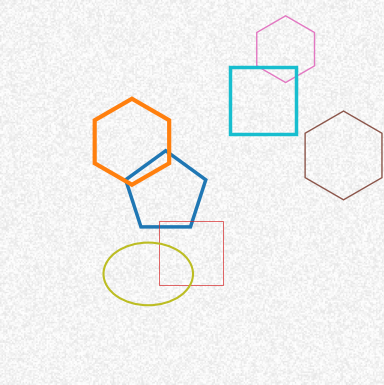[{"shape": "pentagon", "thickness": 2.5, "radius": 0.55, "center": [0.43, 0.499]}, {"shape": "hexagon", "thickness": 3, "radius": 0.56, "center": [0.343, 0.632]}, {"shape": "square", "thickness": 0.5, "radius": 0.42, "center": [0.496, 0.342]}, {"shape": "hexagon", "thickness": 1, "radius": 0.58, "center": [0.892, 0.596]}, {"shape": "hexagon", "thickness": 1, "radius": 0.43, "center": [0.742, 0.872]}, {"shape": "oval", "thickness": 1.5, "radius": 0.58, "center": [0.385, 0.289]}, {"shape": "square", "thickness": 2.5, "radius": 0.43, "center": [0.683, 0.739]}]